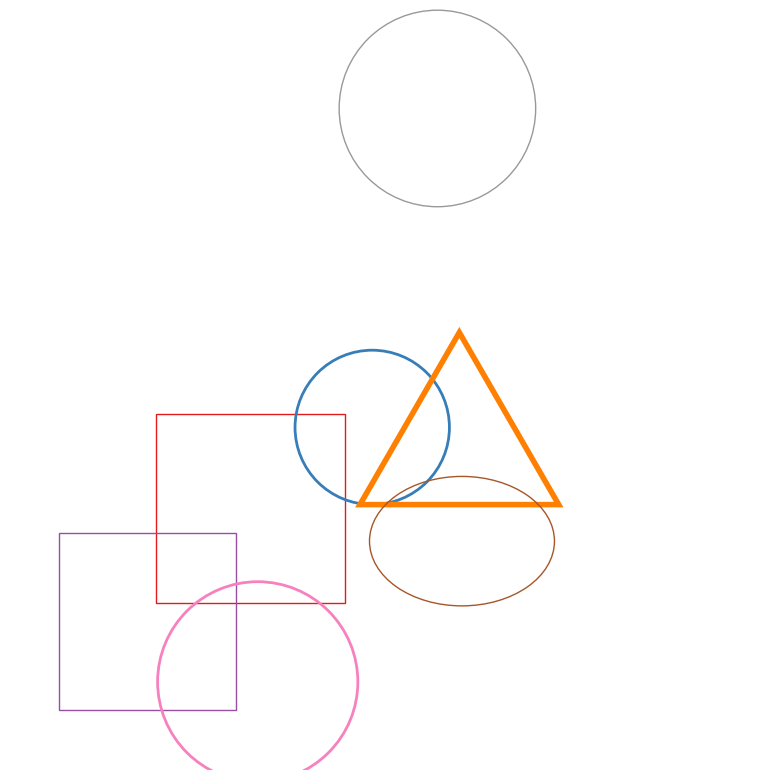[{"shape": "square", "thickness": 0.5, "radius": 0.61, "center": [0.326, 0.34]}, {"shape": "circle", "thickness": 1, "radius": 0.5, "center": [0.483, 0.445]}, {"shape": "square", "thickness": 0.5, "radius": 0.58, "center": [0.192, 0.193]}, {"shape": "triangle", "thickness": 2, "radius": 0.75, "center": [0.597, 0.419]}, {"shape": "oval", "thickness": 0.5, "radius": 0.6, "center": [0.6, 0.297]}, {"shape": "circle", "thickness": 1, "radius": 0.65, "center": [0.335, 0.115]}, {"shape": "circle", "thickness": 0.5, "radius": 0.64, "center": [0.568, 0.859]}]